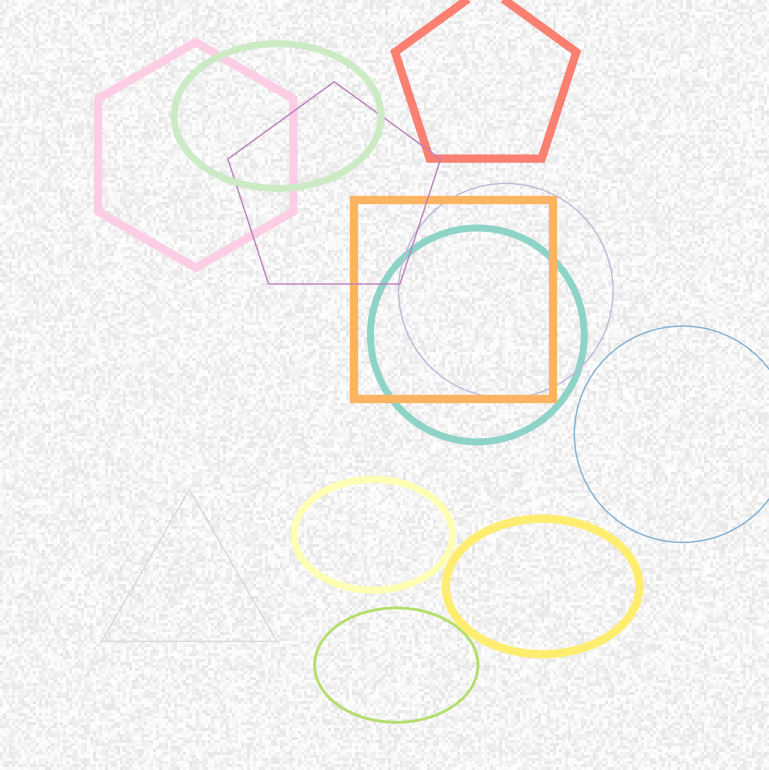[{"shape": "circle", "thickness": 2.5, "radius": 0.69, "center": [0.62, 0.565]}, {"shape": "oval", "thickness": 2.5, "radius": 0.51, "center": [0.485, 0.306]}, {"shape": "circle", "thickness": 0.5, "radius": 0.7, "center": [0.657, 0.622]}, {"shape": "pentagon", "thickness": 3, "radius": 0.62, "center": [0.631, 0.894]}, {"shape": "circle", "thickness": 0.5, "radius": 0.7, "center": [0.886, 0.436]}, {"shape": "square", "thickness": 3, "radius": 0.65, "center": [0.589, 0.611]}, {"shape": "oval", "thickness": 1, "radius": 0.53, "center": [0.515, 0.136]}, {"shape": "hexagon", "thickness": 3, "radius": 0.73, "center": [0.254, 0.799]}, {"shape": "triangle", "thickness": 0.5, "radius": 0.66, "center": [0.246, 0.233]}, {"shape": "pentagon", "thickness": 0.5, "radius": 0.73, "center": [0.434, 0.749]}, {"shape": "oval", "thickness": 2.5, "radius": 0.67, "center": [0.36, 0.849]}, {"shape": "oval", "thickness": 3, "radius": 0.63, "center": [0.705, 0.238]}]